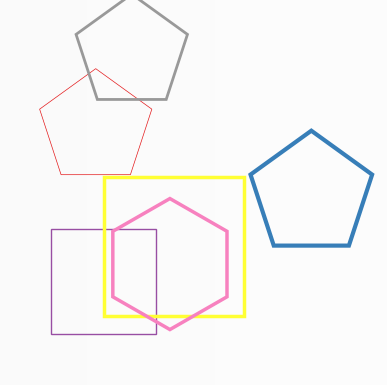[{"shape": "pentagon", "thickness": 0.5, "radius": 0.76, "center": [0.247, 0.669]}, {"shape": "pentagon", "thickness": 3, "radius": 0.82, "center": [0.803, 0.496]}, {"shape": "square", "thickness": 1, "radius": 0.68, "center": [0.267, 0.27]}, {"shape": "square", "thickness": 2.5, "radius": 0.9, "center": [0.45, 0.36]}, {"shape": "hexagon", "thickness": 2.5, "radius": 0.85, "center": [0.438, 0.314]}, {"shape": "pentagon", "thickness": 2, "radius": 0.76, "center": [0.34, 0.864]}]